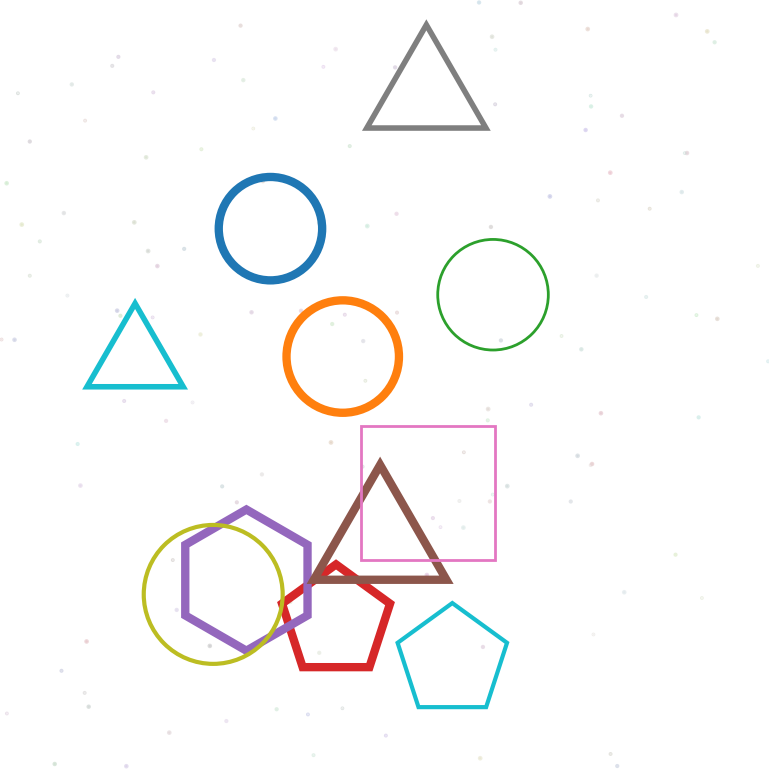[{"shape": "circle", "thickness": 3, "radius": 0.34, "center": [0.351, 0.703]}, {"shape": "circle", "thickness": 3, "radius": 0.37, "center": [0.445, 0.537]}, {"shape": "circle", "thickness": 1, "radius": 0.36, "center": [0.64, 0.617]}, {"shape": "pentagon", "thickness": 3, "radius": 0.37, "center": [0.436, 0.193]}, {"shape": "hexagon", "thickness": 3, "radius": 0.46, "center": [0.32, 0.247]}, {"shape": "triangle", "thickness": 3, "radius": 0.5, "center": [0.494, 0.297]}, {"shape": "square", "thickness": 1, "radius": 0.43, "center": [0.556, 0.36]}, {"shape": "triangle", "thickness": 2, "radius": 0.45, "center": [0.554, 0.878]}, {"shape": "circle", "thickness": 1.5, "radius": 0.45, "center": [0.277, 0.228]}, {"shape": "pentagon", "thickness": 1.5, "radius": 0.37, "center": [0.587, 0.142]}, {"shape": "triangle", "thickness": 2, "radius": 0.36, "center": [0.175, 0.534]}]